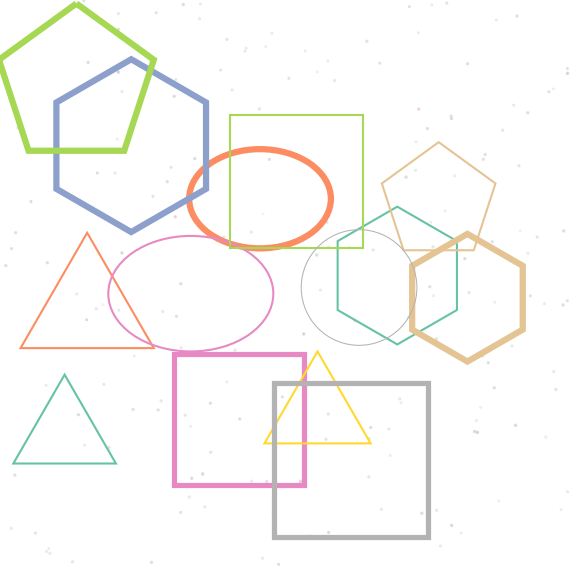[{"shape": "hexagon", "thickness": 1, "radius": 0.6, "center": [0.688, 0.522]}, {"shape": "triangle", "thickness": 1, "radius": 0.51, "center": [0.112, 0.248]}, {"shape": "triangle", "thickness": 1, "radius": 0.67, "center": [0.151, 0.463]}, {"shape": "oval", "thickness": 3, "radius": 0.61, "center": [0.45, 0.655]}, {"shape": "hexagon", "thickness": 3, "radius": 0.75, "center": [0.227, 0.747]}, {"shape": "oval", "thickness": 1, "radius": 0.71, "center": [0.33, 0.491]}, {"shape": "square", "thickness": 2.5, "radius": 0.56, "center": [0.414, 0.273]}, {"shape": "square", "thickness": 1, "radius": 0.57, "center": [0.513, 0.685]}, {"shape": "pentagon", "thickness": 3, "radius": 0.7, "center": [0.132, 0.852]}, {"shape": "triangle", "thickness": 1, "radius": 0.53, "center": [0.55, 0.284]}, {"shape": "hexagon", "thickness": 3, "radius": 0.55, "center": [0.809, 0.484]}, {"shape": "pentagon", "thickness": 1, "radius": 0.52, "center": [0.76, 0.649]}, {"shape": "circle", "thickness": 0.5, "radius": 0.5, "center": [0.622, 0.501]}, {"shape": "square", "thickness": 2.5, "radius": 0.67, "center": [0.608, 0.203]}]